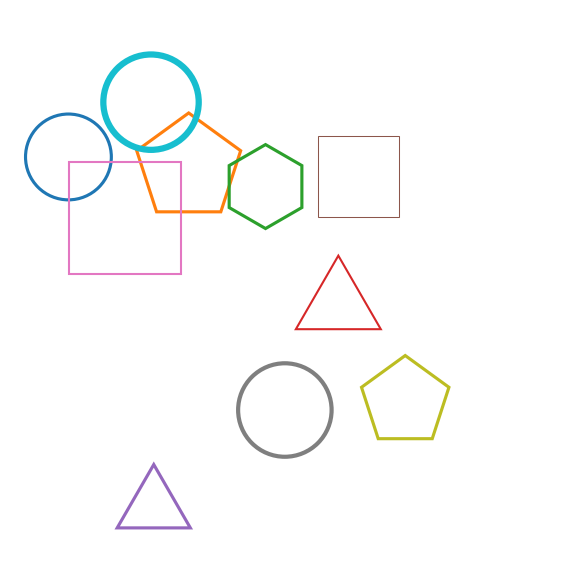[{"shape": "circle", "thickness": 1.5, "radius": 0.37, "center": [0.118, 0.727]}, {"shape": "pentagon", "thickness": 1.5, "radius": 0.47, "center": [0.327, 0.709]}, {"shape": "hexagon", "thickness": 1.5, "radius": 0.36, "center": [0.46, 0.676]}, {"shape": "triangle", "thickness": 1, "radius": 0.42, "center": [0.586, 0.472]}, {"shape": "triangle", "thickness": 1.5, "radius": 0.37, "center": [0.266, 0.122]}, {"shape": "square", "thickness": 0.5, "radius": 0.35, "center": [0.62, 0.693]}, {"shape": "square", "thickness": 1, "radius": 0.48, "center": [0.217, 0.622]}, {"shape": "circle", "thickness": 2, "radius": 0.4, "center": [0.493, 0.289]}, {"shape": "pentagon", "thickness": 1.5, "radius": 0.4, "center": [0.702, 0.304]}, {"shape": "circle", "thickness": 3, "radius": 0.41, "center": [0.262, 0.822]}]